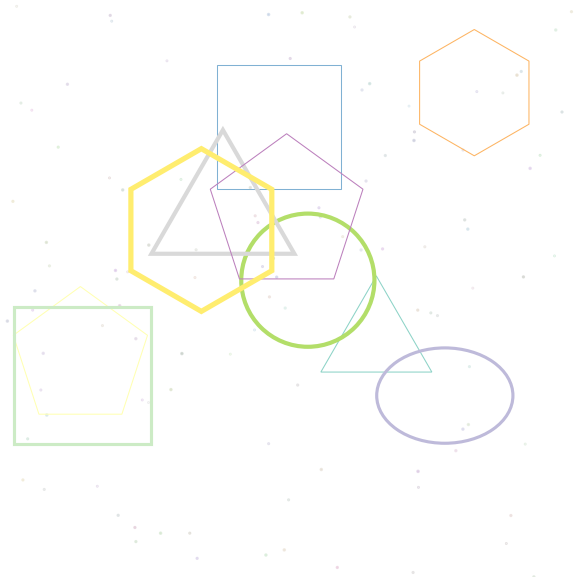[{"shape": "triangle", "thickness": 0.5, "radius": 0.55, "center": [0.652, 0.41]}, {"shape": "pentagon", "thickness": 0.5, "radius": 0.61, "center": [0.139, 0.381]}, {"shape": "oval", "thickness": 1.5, "radius": 0.59, "center": [0.77, 0.314]}, {"shape": "square", "thickness": 0.5, "radius": 0.54, "center": [0.483, 0.779]}, {"shape": "hexagon", "thickness": 0.5, "radius": 0.55, "center": [0.821, 0.839]}, {"shape": "circle", "thickness": 2, "radius": 0.58, "center": [0.533, 0.514]}, {"shape": "triangle", "thickness": 2, "radius": 0.71, "center": [0.386, 0.631]}, {"shape": "pentagon", "thickness": 0.5, "radius": 0.69, "center": [0.496, 0.629]}, {"shape": "square", "thickness": 1.5, "radius": 0.59, "center": [0.143, 0.35]}, {"shape": "hexagon", "thickness": 2.5, "radius": 0.7, "center": [0.349, 0.601]}]